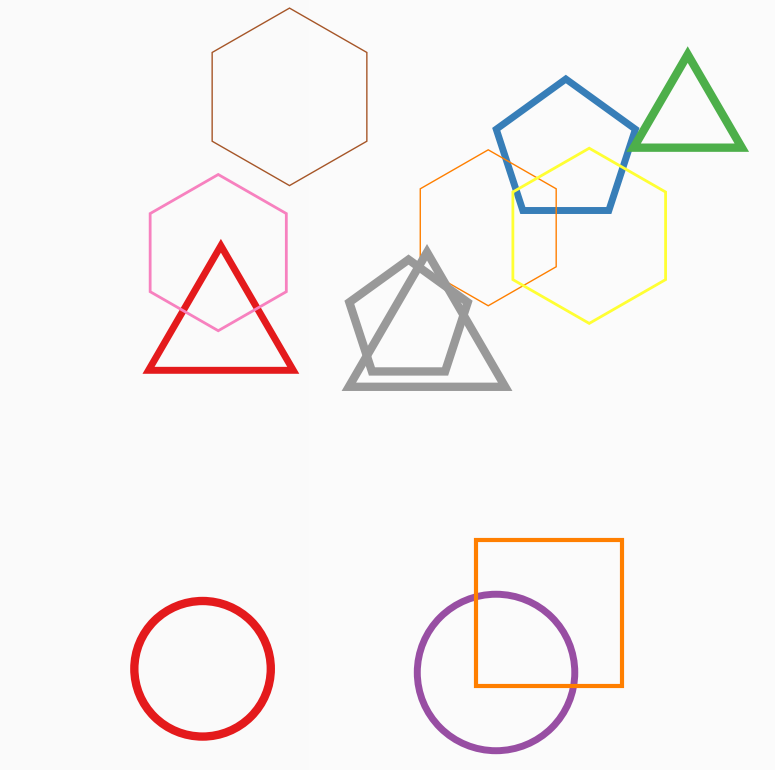[{"shape": "circle", "thickness": 3, "radius": 0.44, "center": [0.261, 0.131]}, {"shape": "triangle", "thickness": 2.5, "radius": 0.54, "center": [0.285, 0.573]}, {"shape": "pentagon", "thickness": 2.5, "radius": 0.47, "center": [0.73, 0.803]}, {"shape": "triangle", "thickness": 3, "radius": 0.4, "center": [0.887, 0.849]}, {"shape": "circle", "thickness": 2.5, "radius": 0.51, "center": [0.64, 0.127]}, {"shape": "hexagon", "thickness": 0.5, "radius": 0.51, "center": [0.63, 0.704]}, {"shape": "square", "thickness": 1.5, "radius": 0.47, "center": [0.708, 0.204]}, {"shape": "hexagon", "thickness": 1, "radius": 0.57, "center": [0.76, 0.694]}, {"shape": "hexagon", "thickness": 0.5, "radius": 0.58, "center": [0.374, 0.874]}, {"shape": "hexagon", "thickness": 1, "radius": 0.51, "center": [0.282, 0.672]}, {"shape": "triangle", "thickness": 3, "radius": 0.58, "center": [0.551, 0.556]}, {"shape": "pentagon", "thickness": 3, "radius": 0.4, "center": [0.527, 0.583]}]